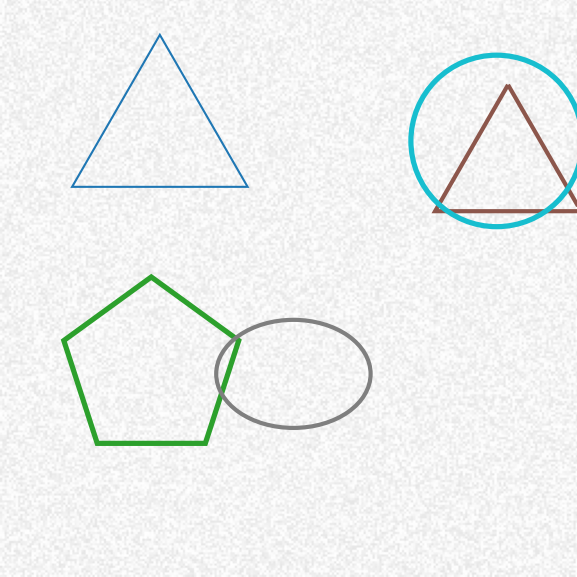[{"shape": "triangle", "thickness": 1, "radius": 0.88, "center": [0.277, 0.763]}, {"shape": "pentagon", "thickness": 2.5, "radius": 0.8, "center": [0.262, 0.36]}, {"shape": "triangle", "thickness": 2, "radius": 0.73, "center": [0.88, 0.706]}, {"shape": "oval", "thickness": 2, "radius": 0.67, "center": [0.508, 0.352]}, {"shape": "circle", "thickness": 2.5, "radius": 0.74, "center": [0.86, 0.755]}]